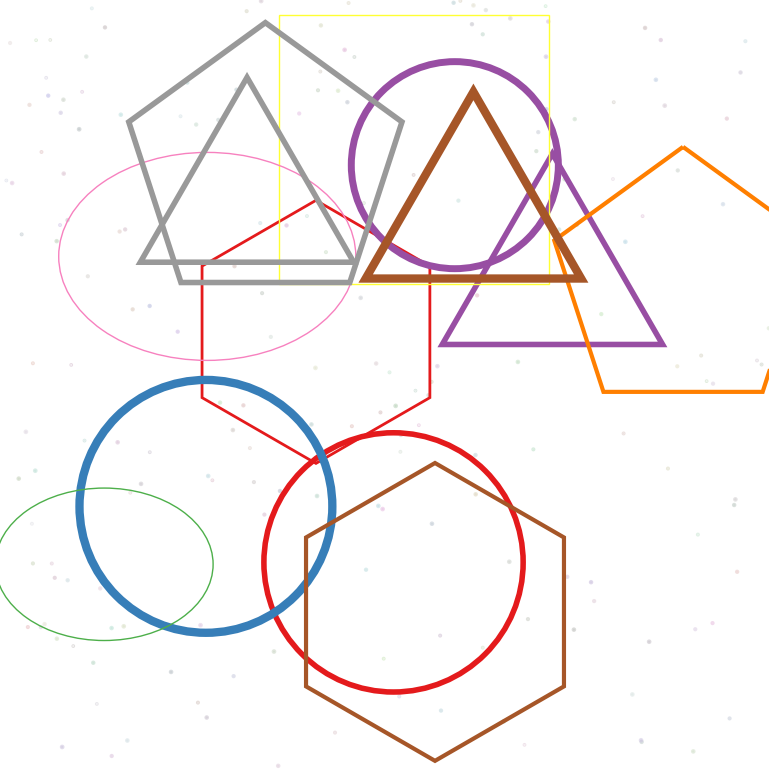[{"shape": "hexagon", "thickness": 1, "radius": 0.85, "center": [0.41, 0.569]}, {"shape": "circle", "thickness": 2, "radius": 0.84, "center": [0.511, 0.27]}, {"shape": "circle", "thickness": 3, "radius": 0.82, "center": [0.267, 0.342]}, {"shape": "oval", "thickness": 0.5, "radius": 0.71, "center": [0.135, 0.267]}, {"shape": "triangle", "thickness": 2, "radius": 0.83, "center": [0.717, 0.635]}, {"shape": "circle", "thickness": 2.5, "radius": 0.67, "center": [0.591, 0.786]}, {"shape": "pentagon", "thickness": 1.5, "radius": 0.88, "center": [0.887, 0.633]}, {"shape": "square", "thickness": 0.5, "radius": 0.88, "center": [0.538, 0.806]}, {"shape": "hexagon", "thickness": 1.5, "radius": 0.97, "center": [0.565, 0.205]}, {"shape": "triangle", "thickness": 3, "radius": 0.81, "center": [0.615, 0.719]}, {"shape": "oval", "thickness": 0.5, "radius": 0.96, "center": [0.269, 0.667]}, {"shape": "pentagon", "thickness": 2, "radius": 0.93, "center": [0.345, 0.784]}, {"shape": "triangle", "thickness": 2, "radius": 0.8, "center": [0.321, 0.739]}]